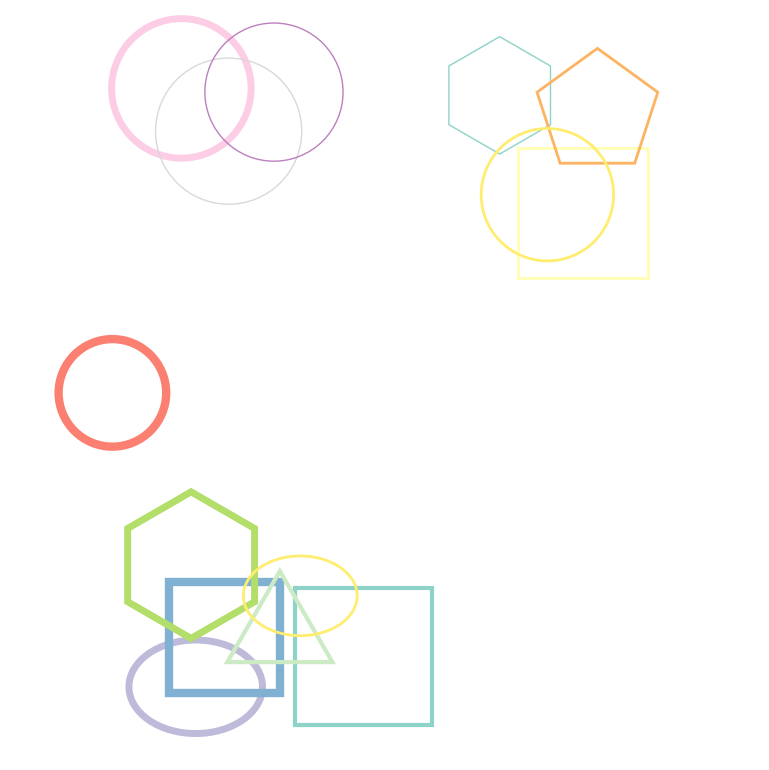[{"shape": "square", "thickness": 1.5, "radius": 0.44, "center": [0.472, 0.147]}, {"shape": "hexagon", "thickness": 0.5, "radius": 0.38, "center": [0.649, 0.876]}, {"shape": "square", "thickness": 1, "radius": 0.42, "center": [0.757, 0.723]}, {"shape": "oval", "thickness": 2.5, "radius": 0.43, "center": [0.254, 0.108]}, {"shape": "circle", "thickness": 3, "radius": 0.35, "center": [0.146, 0.49]}, {"shape": "square", "thickness": 3, "radius": 0.36, "center": [0.291, 0.172]}, {"shape": "pentagon", "thickness": 1, "radius": 0.41, "center": [0.776, 0.855]}, {"shape": "hexagon", "thickness": 2.5, "radius": 0.48, "center": [0.248, 0.266]}, {"shape": "circle", "thickness": 2.5, "radius": 0.45, "center": [0.236, 0.885]}, {"shape": "circle", "thickness": 0.5, "radius": 0.47, "center": [0.297, 0.83]}, {"shape": "circle", "thickness": 0.5, "radius": 0.45, "center": [0.356, 0.88]}, {"shape": "triangle", "thickness": 1.5, "radius": 0.39, "center": [0.363, 0.179]}, {"shape": "oval", "thickness": 1, "radius": 0.37, "center": [0.39, 0.226]}, {"shape": "circle", "thickness": 1, "radius": 0.43, "center": [0.711, 0.747]}]